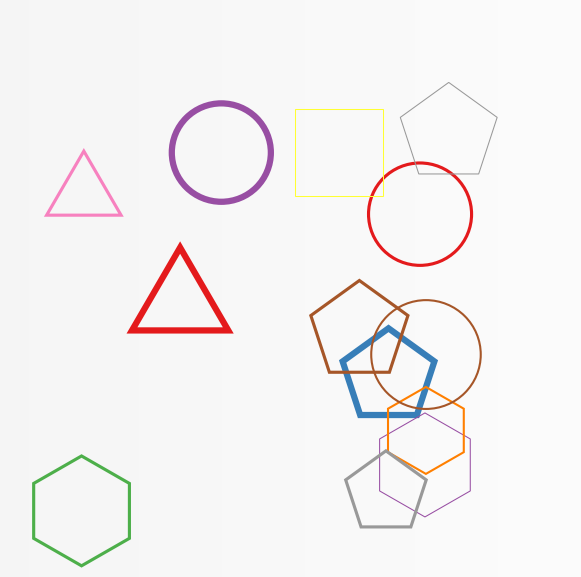[{"shape": "triangle", "thickness": 3, "radius": 0.48, "center": [0.31, 0.475]}, {"shape": "circle", "thickness": 1.5, "radius": 0.44, "center": [0.723, 0.628]}, {"shape": "pentagon", "thickness": 3, "radius": 0.41, "center": [0.668, 0.348]}, {"shape": "hexagon", "thickness": 1.5, "radius": 0.48, "center": [0.14, 0.114]}, {"shape": "circle", "thickness": 3, "radius": 0.43, "center": [0.381, 0.735]}, {"shape": "hexagon", "thickness": 0.5, "radius": 0.45, "center": [0.731, 0.194]}, {"shape": "hexagon", "thickness": 1, "radius": 0.38, "center": [0.733, 0.254]}, {"shape": "square", "thickness": 0.5, "radius": 0.38, "center": [0.583, 0.736]}, {"shape": "pentagon", "thickness": 1.5, "radius": 0.44, "center": [0.618, 0.426]}, {"shape": "circle", "thickness": 1, "radius": 0.47, "center": [0.733, 0.385]}, {"shape": "triangle", "thickness": 1.5, "radius": 0.37, "center": [0.144, 0.664]}, {"shape": "pentagon", "thickness": 1.5, "radius": 0.36, "center": [0.664, 0.146]}, {"shape": "pentagon", "thickness": 0.5, "radius": 0.44, "center": [0.772, 0.769]}]